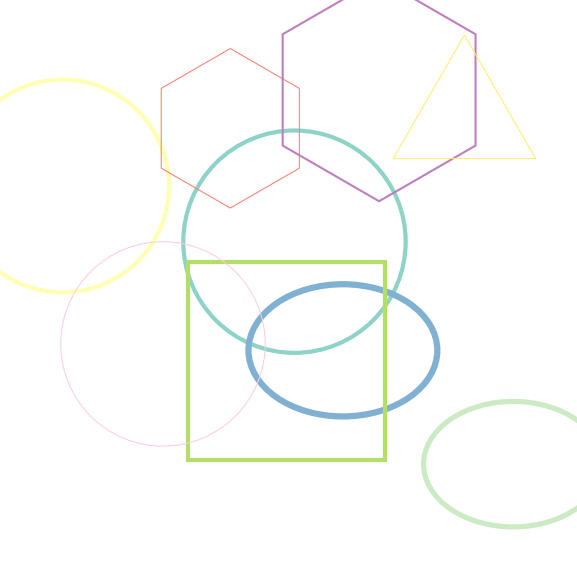[{"shape": "circle", "thickness": 2, "radius": 0.96, "center": [0.51, 0.581]}, {"shape": "circle", "thickness": 2, "radius": 0.92, "center": [0.108, 0.677]}, {"shape": "hexagon", "thickness": 0.5, "radius": 0.69, "center": [0.399, 0.777]}, {"shape": "oval", "thickness": 3, "radius": 0.82, "center": [0.594, 0.392]}, {"shape": "square", "thickness": 2, "radius": 0.86, "center": [0.496, 0.374]}, {"shape": "circle", "thickness": 0.5, "radius": 0.89, "center": [0.282, 0.404]}, {"shape": "hexagon", "thickness": 1, "radius": 0.96, "center": [0.656, 0.843]}, {"shape": "oval", "thickness": 2.5, "radius": 0.78, "center": [0.889, 0.195]}, {"shape": "triangle", "thickness": 0.5, "radius": 0.71, "center": [0.804, 0.796]}]